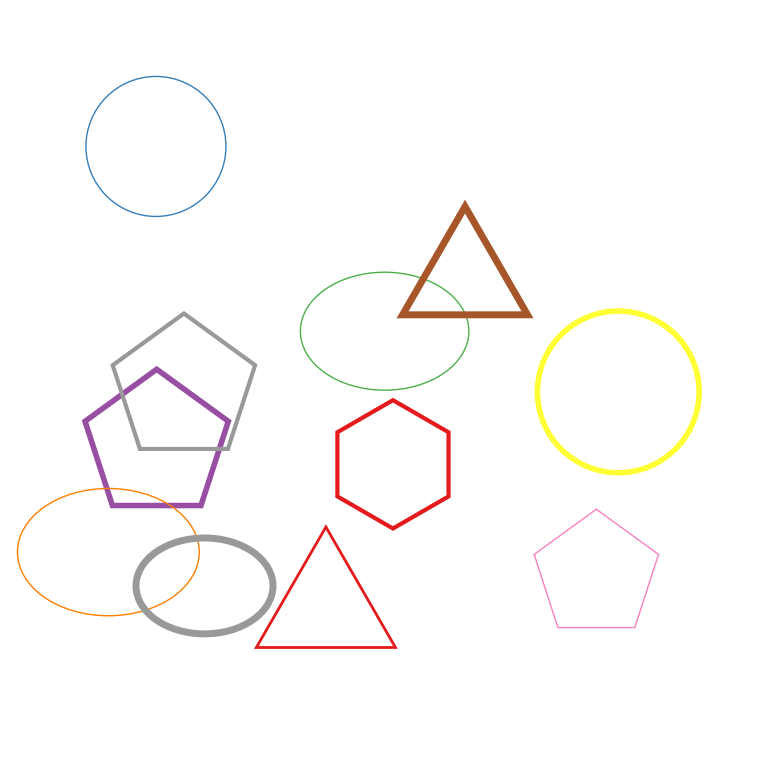[{"shape": "hexagon", "thickness": 1.5, "radius": 0.42, "center": [0.51, 0.397]}, {"shape": "triangle", "thickness": 1, "radius": 0.52, "center": [0.423, 0.211]}, {"shape": "circle", "thickness": 0.5, "radius": 0.45, "center": [0.203, 0.81]}, {"shape": "oval", "thickness": 0.5, "radius": 0.55, "center": [0.5, 0.57]}, {"shape": "pentagon", "thickness": 2, "radius": 0.49, "center": [0.203, 0.423]}, {"shape": "oval", "thickness": 0.5, "radius": 0.59, "center": [0.141, 0.283]}, {"shape": "circle", "thickness": 2, "radius": 0.53, "center": [0.803, 0.491]}, {"shape": "triangle", "thickness": 2.5, "radius": 0.47, "center": [0.604, 0.638]}, {"shape": "pentagon", "thickness": 0.5, "radius": 0.42, "center": [0.774, 0.254]}, {"shape": "pentagon", "thickness": 1.5, "radius": 0.49, "center": [0.239, 0.496]}, {"shape": "oval", "thickness": 2.5, "radius": 0.44, "center": [0.266, 0.239]}]